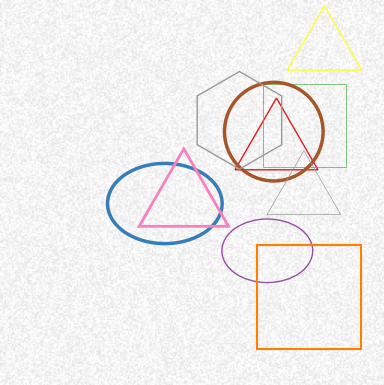[{"shape": "triangle", "thickness": 1, "radius": 0.62, "center": [0.718, 0.621]}, {"shape": "oval", "thickness": 2.5, "radius": 0.74, "center": [0.428, 0.471]}, {"shape": "square", "thickness": 0.5, "radius": 0.54, "center": [0.791, 0.674]}, {"shape": "oval", "thickness": 1, "radius": 0.59, "center": [0.694, 0.349]}, {"shape": "square", "thickness": 1.5, "radius": 0.68, "center": [0.802, 0.228]}, {"shape": "triangle", "thickness": 1, "radius": 0.56, "center": [0.843, 0.874]}, {"shape": "circle", "thickness": 2.5, "radius": 0.64, "center": [0.711, 0.658]}, {"shape": "triangle", "thickness": 2, "radius": 0.67, "center": [0.477, 0.479]}, {"shape": "hexagon", "thickness": 1, "radius": 0.63, "center": [0.622, 0.687]}, {"shape": "triangle", "thickness": 0.5, "radius": 0.55, "center": [0.789, 0.498]}]